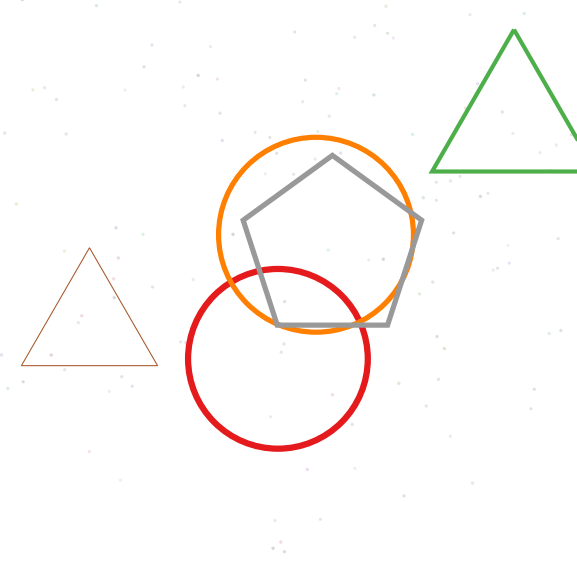[{"shape": "circle", "thickness": 3, "radius": 0.78, "center": [0.481, 0.378]}, {"shape": "triangle", "thickness": 2, "radius": 0.82, "center": [0.89, 0.784]}, {"shape": "circle", "thickness": 2.5, "radius": 0.84, "center": [0.547, 0.593]}, {"shape": "triangle", "thickness": 0.5, "radius": 0.68, "center": [0.155, 0.434]}, {"shape": "pentagon", "thickness": 2.5, "radius": 0.81, "center": [0.576, 0.568]}]